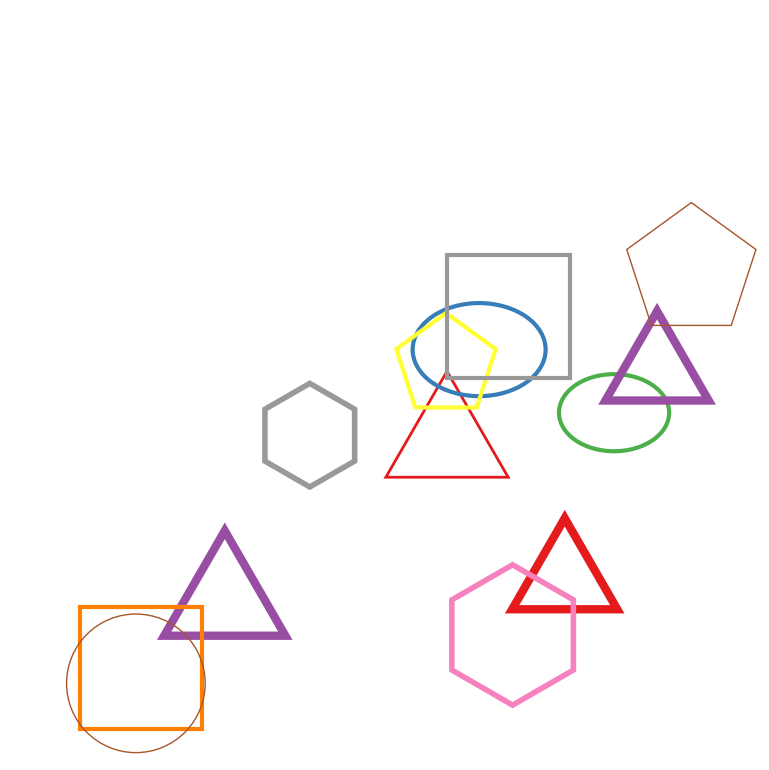[{"shape": "triangle", "thickness": 1, "radius": 0.46, "center": [0.581, 0.426]}, {"shape": "triangle", "thickness": 3, "radius": 0.39, "center": [0.733, 0.248]}, {"shape": "oval", "thickness": 1.5, "radius": 0.43, "center": [0.622, 0.546]}, {"shape": "oval", "thickness": 1.5, "radius": 0.36, "center": [0.797, 0.464]}, {"shape": "triangle", "thickness": 3, "radius": 0.39, "center": [0.853, 0.519]}, {"shape": "triangle", "thickness": 3, "radius": 0.45, "center": [0.292, 0.22]}, {"shape": "square", "thickness": 1.5, "radius": 0.4, "center": [0.183, 0.133]}, {"shape": "pentagon", "thickness": 1.5, "radius": 0.34, "center": [0.579, 0.526]}, {"shape": "circle", "thickness": 0.5, "radius": 0.45, "center": [0.176, 0.113]}, {"shape": "pentagon", "thickness": 0.5, "radius": 0.44, "center": [0.898, 0.649]}, {"shape": "hexagon", "thickness": 2, "radius": 0.46, "center": [0.666, 0.175]}, {"shape": "hexagon", "thickness": 2, "radius": 0.34, "center": [0.402, 0.435]}, {"shape": "square", "thickness": 1.5, "radius": 0.4, "center": [0.66, 0.589]}]